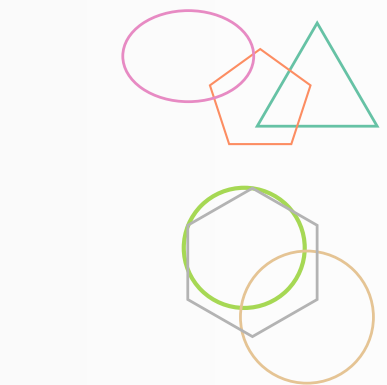[{"shape": "triangle", "thickness": 2, "radius": 0.89, "center": [0.819, 0.762]}, {"shape": "pentagon", "thickness": 1.5, "radius": 0.68, "center": [0.672, 0.736]}, {"shape": "oval", "thickness": 2, "radius": 0.84, "center": [0.486, 0.854]}, {"shape": "circle", "thickness": 3, "radius": 0.78, "center": [0.63, 0.356]}, {"shape": "circle", "thickness": 2, "radius": 0.86, "center": [0.792, 0.176]}, {"shape": "hexagon", "thickness": 2, "radius": 0.96, "center": [0.651, 0.318]}]